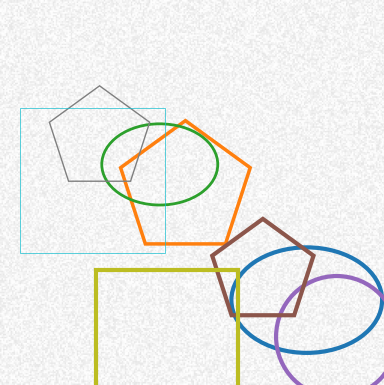[{"shape": "oval", "thickness": 3, "radius": 0.98, "center": [0.797, 0.22]}, {"shape": "pentagon", "thickness": 2.5, "radius": 0.88, "center": [0.482, 0.51]}, {"shape": "oval", "thickness": 2, "radius": 0.75, "center": [0.415, 0.573]}, {"shape": "circle", "thickness": 3, "radius": 0.79, "center": [0.875, 0.125]}, {"shape": "pentagon", "thickness": 3, "radius": 0.69, "center": [0.683, 0.293]}, {"shape": "pentagon", "thickness": 1, "radius": 0.68, "center": [0.259, 0.64]}, {"shape": "square", "thickness": 3, "radius": 0.93, "center": [0.434, 0.114]}, {"shape": "square", "thickness": 0.5, "radius": 0.94, "center": [0.24, 0.531]}]